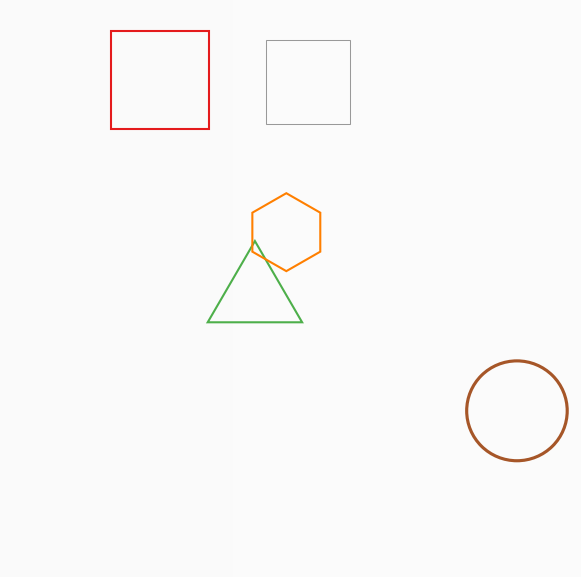[{"shape": "square", "thickness": 1, "radius": 0.42, "center": [0.275, 0.861]}, {"shape": "triangle", "thickness": 1, "radius": 0.47, "center": [0.439, 0.488]}, {"shape": "hexagon", "thickness": 1, "radius": 0.34, "center": [0.493, 0.597]}, {"shape": "circle", "thickness": 1.5, "radius": 0.43, "center": [0.889, 0.288]}, {"shape": "square", "thickness": 0.5, "radius": 0.36, "center": [0.53, 0.857]}]